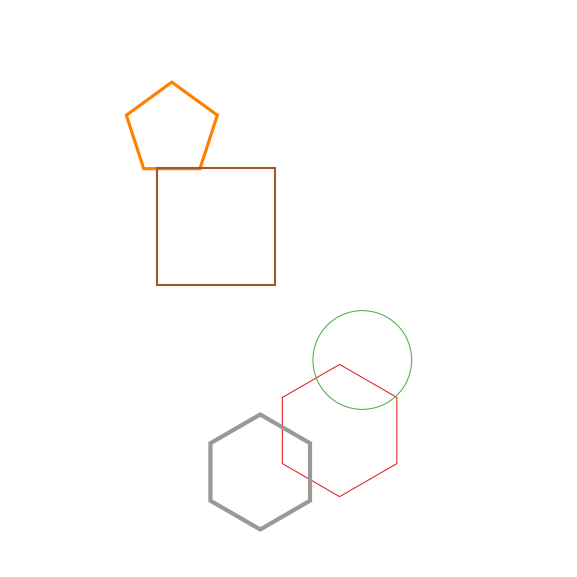[{"shape": "hexagon", "thickness": 0.5, "radius": 0.57, "center": [0.588, 0.254]}, {"shape": "circle", "thickness": 0.5, "radius": 0.43, "center": [0.627, 0.376]}, {"shape": "pentagon", "thickness": 1.5, "radius": 0.41, "center": [0.298, 0.774]}, {"shape": "square", "thickness": 1, "radius": 0.51, "center": [0.375, 0.607]}, {"shape": "hexagon", "thickness": 2, "radius": 0.5, "center": [0.451, 0.182]}]